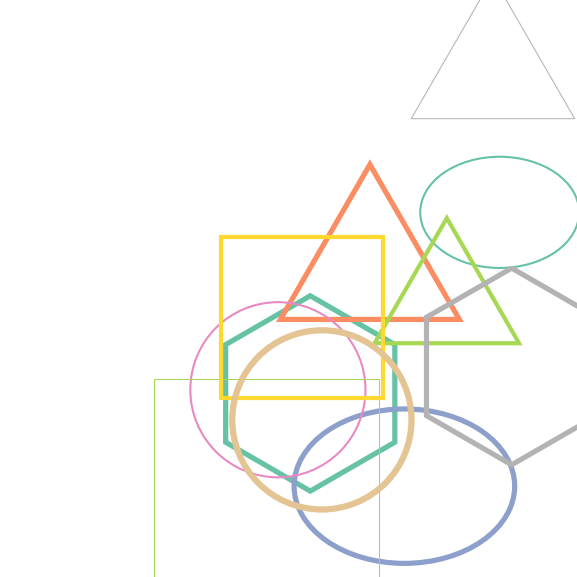[{"shape": "oval", "thickness": 1, "radius": 0.69, "center": [0.865, 0.631]}, {"shape": "hexagon", "thickness": 2.5, "radius": 0.85, "center": [0.537, 0.318]}, {"shape": "triangle", "thickness": 2.5, "radius": 0.89, "center": [0.64, 0.535]}, {"shape": "oval", "thickness": 2.5, "radius": 0.95, "center": [0.7, 0.157]}, {"shape": "circle", "thickness": 1, "radius": 0.76, "center": [0.481, 0.324]}, {"shape": "square", "thickness": 0.5, "radius": 0.97, "center": [0.462, 0.148]}, {"shape": "triangle", "thickness": 2, "radius": 0.72, "center": [0.774, 0.477]}, {"shape": "square", "thickness": 2, "radius": 0.7, "center": [0.523, 0.449]}, {"shape": "circle", "thickness": 3, "radius": 0.78, "center": [0.557, 0.272]}, {"shape": "triangle", "thickness": 0.5, "radius": 0.82, "center": [0.854, 0.875]}, {"shape": "hexagon", "thickness": 2.5, "radius": 0.85, "center": [0.886, 0.365]}]